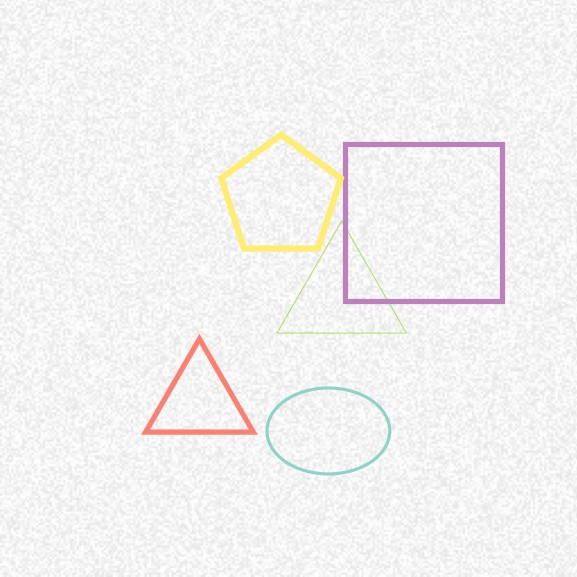[{"shape": "oval", "thickness": 1.5, "radius": 0.53, "center": [0.569, 0.253]}, {"shape": "triangle", "thickness": 2.5, "radius": 0.54, "center": [0.345, 0.305]}, {"shape": "triangle", "thickness": 0.5, "radius": 0.65, "center": [0.592, 0.487]}, {"shape": "square", "thickness": 2.5, "radius": 0.68, "center": [0.734, 0.613]}, {"shape": "pentagon", "thickness": 3, "radius": 0.54, "center": [0.487, 0.657]}]